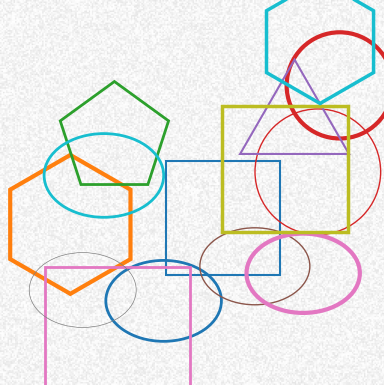[{"shape": "oval", "thickness": 2, "radius": 0.75, "center": [0.425, 0.219]}, {"shape": "square", "thickness": 1.5, "radius": 0.74, "center": [0.579, 0.434]}, {"shape": "hexagon", "thickness": 3, "radius": 0.9, "center": [0.183, 0.417]}, {"shape": "pentagon", "thickness": 2, "radius": 0.74, "center": [0.297, 0.64]}, {"shape": "circle", "thickness": 3, "radius": 0.69, "center": [0.882, 0.778]}, {"shape": "circle", "thickness": 1, "radius": 0.82, "center": [0.826, 0.554]}, {"shape": "triangle", "thickness": 1.5, "radius": 0.82, "center": [0.765, 0.682]}, {"shape": "oval", "thickness": 1, "radius": 0.71, "center": [0.662, 0.308]}, {"shape": "square", "thickness": 2, "radius": 0.94, "center": [0.306, 0.117]}, {"shape": "oval", "thickness": 3, "radius": 0.74, "center": [0.787, 0.29]}, {"shape": "oval", "thickness": 0.5, "radius": 0.69, "center": [0.215, 0.247]}, {"shape": "square", "thickness": 2.5, "radius": 0.82, "center": [0.74, 0.562]}, {"shape": "oval", "thickness": 2, "radius": 0.78, "center": [0.27, 0.544]}, {"shape": "hexagon", "thickness": 2.5, "radius": 0.8, "center": [0.831, 0.892]}]